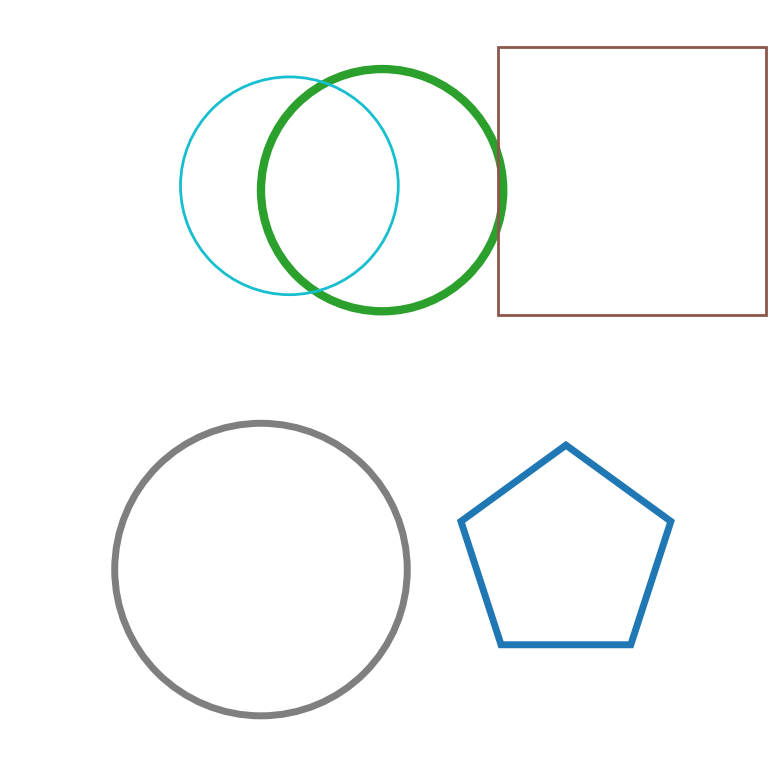[{"shape": "pentagon", "thickness": 2.5, "radius": 0.72, "center": [0.735, 0.279]}, {"shape": "circle", "thickness": 3, "radius": 0.79, "center": [0.496, 0.753]}, {"shape": "square", "thickness": 1, "radius": 0.87, "center": [0.82, 0.765]}, {"shape": "circle", "thickness": 2.5, "radius": 0.95, "center": [0.339, 0.26]}, {"shape": "circle", "thickness": 1, "radius": 0.71, "center": [0.376, 0.759]}]